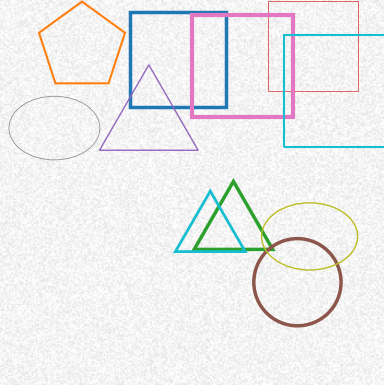[{"shape": "square", "thickness": 2.5, "radius": 0.62, "center": [0.463, 0.846]}, {"shape": "pentagon", "thickness": 1.5, "radius": 0.59, "center": [0.213, 0.879]}, {"shape": "triangle", "thickness": 2.5, "radius": 0.59, "center": [0.606, 0.411]}, {"shape": "square", "thickness": 0.5, "radius": 0.58, "center": [0.813, 0.881]}, {"shape": "triangle", "thickness": 1, "radius": 0.74, "center": [0.387, 0.684]}, {"shape": "circle", "thickness": 2.5, "radius": 0.57, "center": [0.773, 0.267]}, {"shape": "square", "thickness": 3, "radius": 0.66, "center": [0.63, 0.829]}, {"shape": "oval", "thickness": 0.5, "radius": 0.59, "center": [0.141, 0.667]}, {"shape": "oval", "thickness": 1, "radius": 0.62, "center": [0.804, 0.386]}, {"shape": "square", "thickness": 1.5, "radius": 0.73, "center": [0.883, 0.763]}, {"shape": "triangle", "thickness": 2, "radius": 0.52, "center": [0.546, 0.399]}]